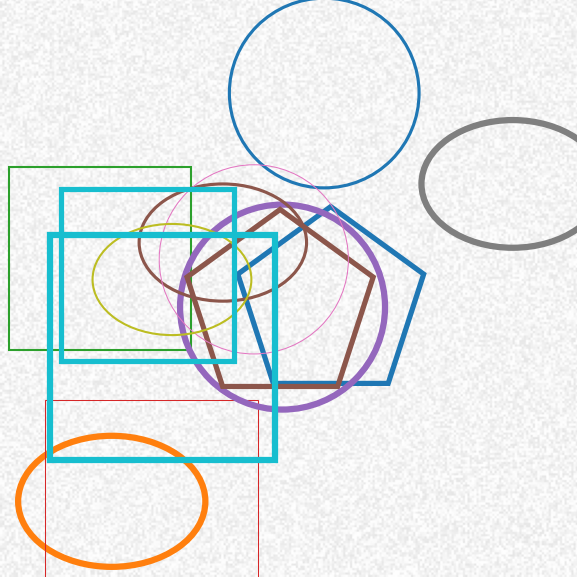[{"shape": "pentagon", "thickness": 2.5, "radius": 0.85, "center": [0.573, 0.472]}, {"shape": "circle", "thickness": 1.5, "radius": 0.82, "center": [0.561, 0.838]}, {"shape": "oval", "thickness": 3, "radius": 0.81, "center": [0.193, 0.131]}, {"shape": "square", "thickness": 1, "radius": 0.79, "center": [0.173, 0.551]}, {"shape": "square", "thickness": 0.5, "radius": 0.92, "center": [0.262, 0.121]}, {"shape": "circle", "thickness": 3, "radius": 0.89, "center": [0.489, 0.467]}, {"shape": "oval", "thickness": 1.5, "radius": 0.72, "center": [0.386, 0.579]}, {"shape": "pentagon", "thickness": 2.5, "radius": 0.85, "center": [0.485, 0.467]}, {"shape": "circle", "thickness": 0.5, "radius": 0.82, "center": [0.439, 0.55]}, {"shape": "oval", "thickness": 3, "radius": 0.79, "center": [0.888, 0.681]}, {"shape": "oval", "thickness": 1, "radius": 0.69, "center": [0.298, 0.515]}, {"shape": "square", "thickness": 3, "radius": 0.97, "center": [0.281, 0.398]}, {"shape": "square", "thickness": 2.5, "radius": 0.75, "center": [0.255, 0.523]}]